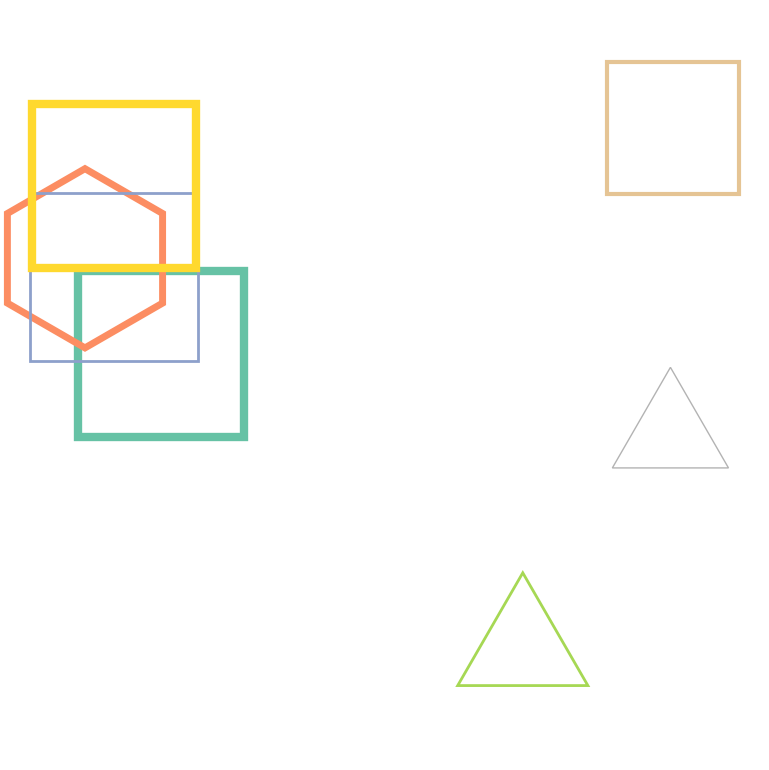[{"shape": "square", "thickness": 3, "radius": 0.54, "center": [0.209, 0.54]}, {"shape": "hexagon", "thickness": 2.5, "radius": 0.58, "center": [0.11, 0.665]}, {"shape": "square", "thickness": 1, "radius": 0.55, "center": [0.148, 0.64]}, {"shape": "triangle", "thickness": 1, "radius": 0.49, "center": [0.679, 0.158]}, {"shape": "square", "thickness": 3, "radius": 0.53, "center": [0.148, 0.758]}, {"shape": "square", "thickness": 1.5, "radius": 0.43, "center": [0.875, 0.834]}, {"shape": "triangle", "thickness": 0.5, "radius": 0.44, "center": [0.871, 0.436]}]